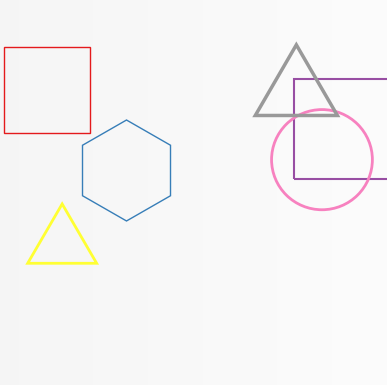[{"shape": "square", "thickness": 1, "radius": 0.56, "center": [0.121, 0.766]}, {"shape": "hexagon", "thickness": 1, "radius": 0.66, "center": [0.326, 0.557]}, {"shape": "square", "thickness": 1.5, "radius": 0.65, "center": [0.887, 0.664]}, {"shape": "triangle", "thickness": 2, "radius": 0.51, "center": [0.16, 0.368]}, {"shape": "circle", "thickness": 2, "radius": 0.65, "center": [0.831, 0.585]}, {"shape": "triangle", "thickness": 2.5, "radius": 0.61, "center": [0.765, 0.761]}]